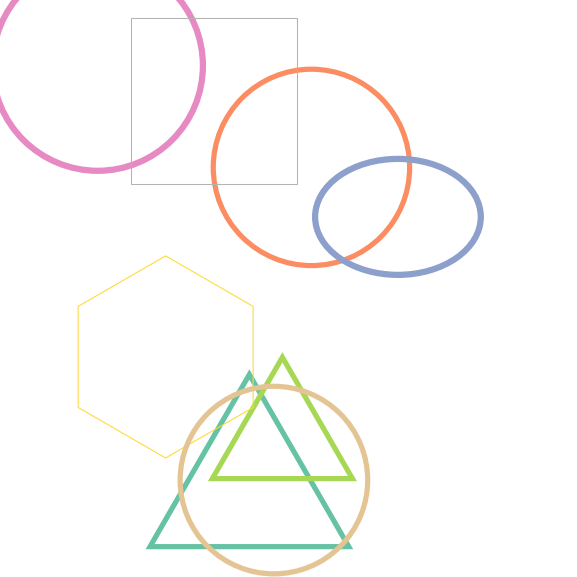[{"shape": "triangle", "thickness": 2.5, "radius": 0.99, "center": [0.432, 0.152]}, {"shape": "circle", "thickness": 2.5, "radius": 0.85, "center": [0.539, 0.709]}, {"shape": "oval", "thickness": 3, "radius": 0.72, "center": [0.689, 0.624]}, {"shape": "circle", "thickness": 3, "radius": 0.91, "center": [0.169, 0.886]}, {"shape": "triangle", "thickness": 2.5, "radius": 0.7, "center": [0.489, 0.24]}, {"shape": "hexagon", "thickness": 0.5, "radius": 0.87, "center": [0.287, 0.381]}, {"shape": "circle", "thickness": 2.5, "radius": 0.81, "center": [0.474, 0.168]}, {"shape": "square", "thickness": 0.5, "radius": 0.72, "center": [0.37, 0.824]}]